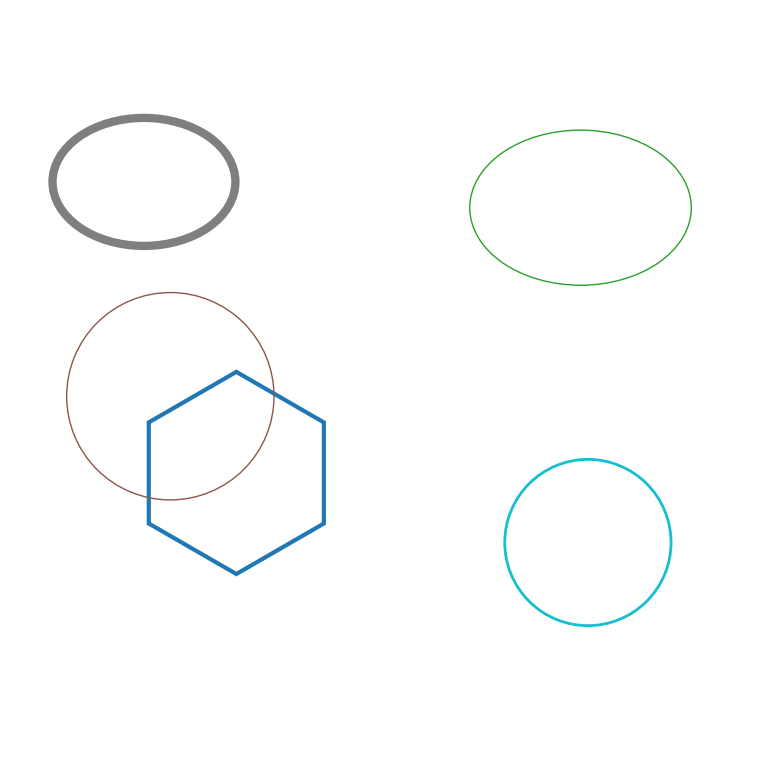[{"shape": "hexagon", "thickness": 1.5, "radius": 0.66, "center": [0.307, 0.386]}, {"shape": "oval", "thickness": 0.5, "radius": 0.72, "center": [0.754, 0.73]}, {"shape": "circle", "thickness": 0.5, "radius": 0.67, "center": [0.221, 0.485]}, {"shape": "oval", "thickness": 3, "radius": 0.59, "center": [0.187, 0.764]}, {"shape": "circle", "thickness": 1, "radius": 0.54, "center": [0.764, 0.295]}]